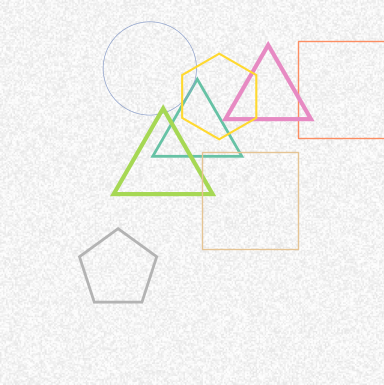[{"shape": "triangle", "thickness": 2, "radius": 0.67, "center": [0.512, 0.661]}, {"shape": "square", "thickness": 1, "radius": 0.63, "center": [0.9, 0.768]}, {"shape": "circle", "thickness": 0.5, "radius": 0.61, "center": [0.389, 0.822]}, {"shape": "triangle", "thickness": 3, "radius": 0.64, "center": [0.697, 0.755]}, {"shape": "triangle", "thickness": 3, "radius": 0.74, "center": [0.424, 0.57]}, {"shape": "hexagon", "thickness": 1.5, "radius": 0.56, "center": [0.569, 0.749]}, {"shape": "square", "thickness": 1, "radius": 0.63, "center": [0.65, 0.479]}, {"shape": "pentagon", "thickness": 2, "radius": 0.53, "center": [0.307, 0.301]}]